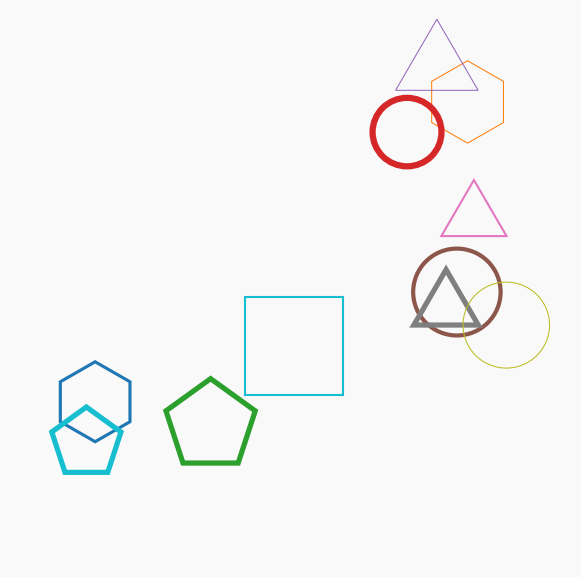[{"shape": "hexagon", "thickness": 1.5, "radius": 0.35, "center": [0.164, 0.303]}, {"shape": "hexagon", "thickness": 0.5, "radius": 0.36, "center": [0.804, 0.823]}, {"shape": "pentagon", "thickness": 2.5, "radius": 0.4, "center": [0.362, 0.263]}, {"shape": "circle", "thickness": 3, "radius": 0.3, "center": [0.7, 0.77]}, {"shape": "triangle", "thickness": 0.5, "radius": 0.41, "center": [0.752, 0.884]}, {"shape": "circle", "thickness": 2, "radius": 0.38, "center": [0.786, 0.493]}, {"shape": "triangle", "thickness": 1, "radius": 0.32, "center": [0.815, 0.623]}, {"shape": "triangle", "thickness": 2.5, "radius": 0.32, "center": [0.767, 0.468]}, {"shape": "circle", "thickness": 0.5, "radius": 0.37, "center": [0.871, 0.436]}, {"shape": "square", "thickness": 1, "radius": 0.42, "center": [0.506, 0.4]}, {"shape": "pentagon", "thickness": 2.5, "radius": 0.31, "center": [0.149, 0.232]}]